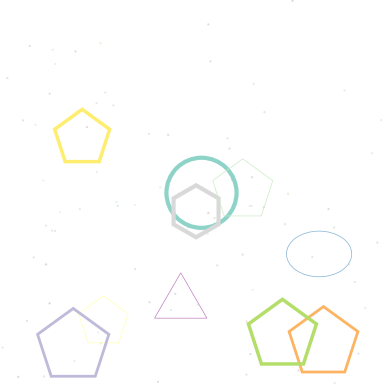[{"shape": "circle", "thickness": 3, "radius": 0.46, "center": [0.523, 0.499]}, {"shape": "pentagon", "thickness": 0.5, "radius": 0.34, "center": [0.268, 0.164]}, {"shape": "pentagon", "thickness": 2, "radius": 0.49, "center": [0.19, 0.101]}, {"shape": "oval", "thickness": 0.5, "radius": 0.42, "center": [0.829, 0.34]}, {"shape": "pentagon", "thickness": 2, "radius": 0.47, "center": [0.84, 0.11]}, {"shape": "pentagon", "thickness": 2.5, "radius": 0.46, "center": [0.734, 0.13]}, {"shape": "hexagon", "thickness": 3, "radius": 0.34, "center": [0.509, 0.451]}, {"shape": "triangle", "thickness": 0.5, "radius": 0.39, "center": [0.469, 0.213]}, {"shape": "pentagon", "thickness": 0.5, "radius": 0.41, "center": [0.63, 0.505]}, {"shape": "pentagon", "thickness": 2.5, "radius": 0.38, "center": [0.213, 0.641]}]